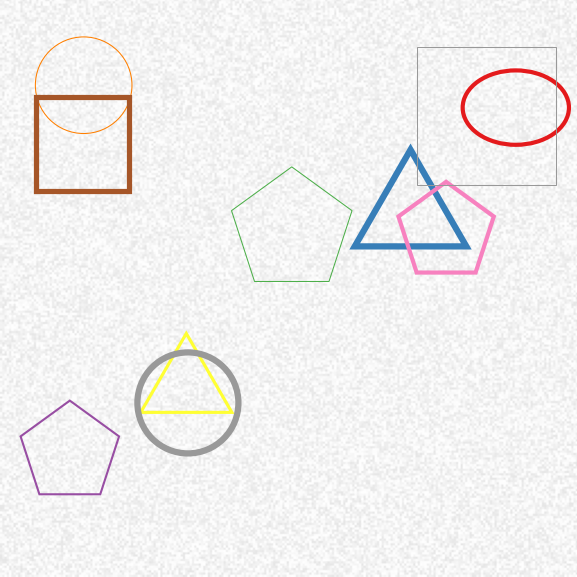[{"shape": "oval", "thickness": 2, "radius": 0.46, "center": [0.893, 0.813]}, {"shape": "triangle", "thickness": 3, "radius": 0.56, "center": [0.711, 0.628]}, {"shape": "pentagon", "thickness": 0.5, "radius": 0.55, "center": [0.505, 0.6]}, {"shape": "pentagon", "thickness": 1, "radius": 0.45, "center": [0.121, 0.216]}, {"shape": "circle", "thickness": 0.5, "radius": 0.42, "center": [0.145, 0.852]}, {"shape": "triangle", "thickness": 1.5, "radius": 0.46, "center": [0.323, 0.331]}, {"shape": "square", "thickness": 2.5, "radius": 0.4, "center": [0.142, 0.75]}, {"shape": "pentagon", "thickness": 2, "radius": 0.43, "center": [0.773, 0.597]}, {"shape": "circle", "thickness": 3, "radius": 0.44, "center": [0.325, 0.301]}, {"shape": "square", "thickness": 0.5, "radius": 0.6, "center": [0.842, 0.799]}]